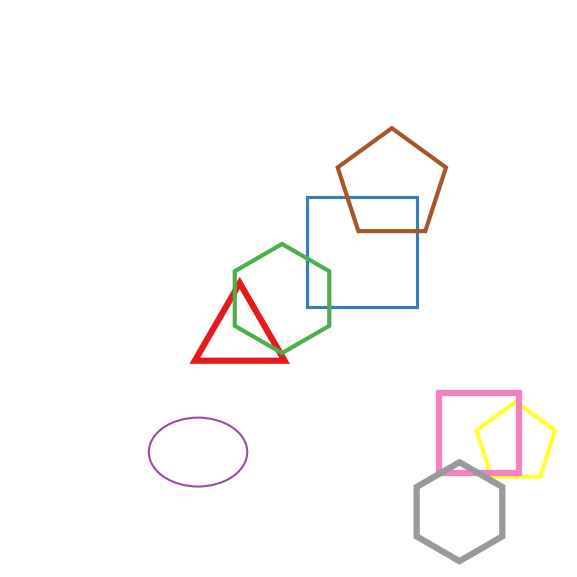[{"shape": "triangle", "thickness": 3, "radius": 0.45, "center": [0.415, 0.419]}, {"shape": "square", "thickness": 1.5, "radius": 0.48, "center": [0.627, 0.563]}, {"shape": "hexagon", "thickness": 2, "radius": 0.47, "center": [0.488, 0.482]}, {"shape": "oval", "thickness": 1, "radius": 0.43, "center": [0.343, 0.216]}, {"shape": "pentagon", "thickness": 2, "radius": 0.36, "center": [0.893, 0.232]}, {"shape": "pentagon", "thickness": 2, "radius": 0.49, "center": [0.678, 0.679]}, {"shape": "square", "thickness": 3, "radius": 0.34, "center": [0.829, 0.25]}, {"shape": "hexagon", "thickness": 3, "radius": 0.43, "center": [0.796, 0.113]}]